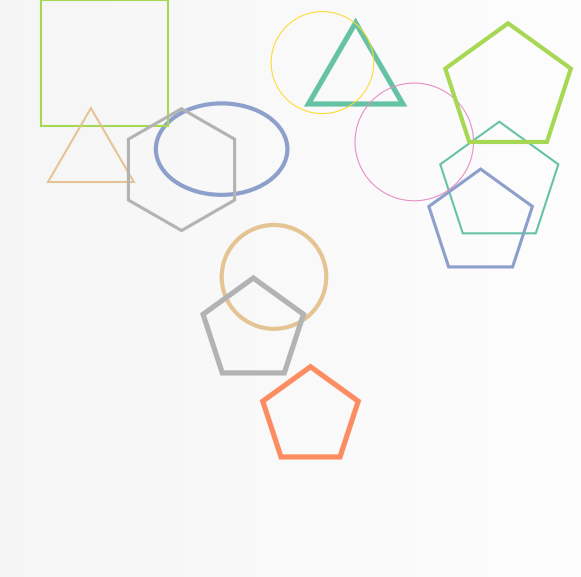[{"shape": "triangle", "thickness": 2.5, "radius": 0.47, "center": [0.612, 0.866]}, {"shape": "pentagon", "thickness": 1, "radius": 0.53, "center": [0.859, 0.682]}, {"shape": "pentagon", "thickness": 2.5, "radius": 0.43, "center": [0.534, 0.278]}, {"shape": "oval", "thickness": 2, "radius": 0.57, "center": [0.381, 0.741]}, {"shape": "pentagon", "thickness": 1.5, "radius": 0.47, "center": [0.827, 0.613]}, {"shape": "circle", "thickness": 0.5, "radius": 0.51, "center": [0.713, 0.753]}, {"shape": "pentagon", "thickness": 2, "radius": 0.57, "center": [0.874, 0.845]}, {"shape": "square", "thickness": 1, "radius": 0.55, "center": [0.179, 0.89]}, {"shape": "circle", "thickness": 0.5, "radius": 0.44, "center": [0.555, 0.891]}, {"shape": "circle", "thickness": 2, "radius": 0.45, "center": [0.471, 0.52]}, {"shape": "triangle", "thickness": 1, "radius": 0.43, "center": [0.156, 0.727]}, {"shape": "hexagon", "thickness": 1.5, "radius": 0.53, "center": [0.312, 0.705]}, {"shape": "pentagon", "thickness": 2.5, "radius": 0.45, "center": [0.436, 0.427]}]